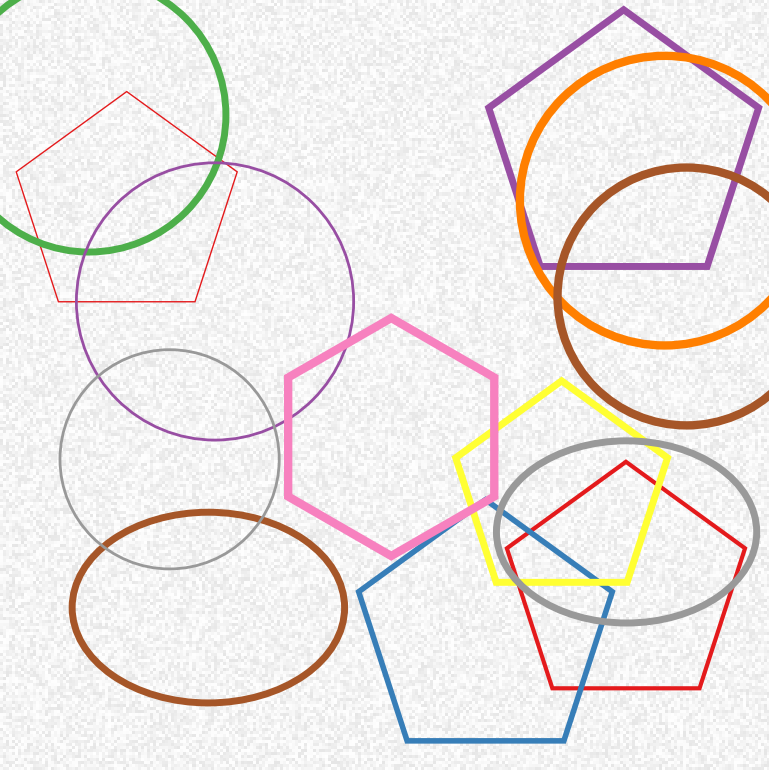[{"shape": "pentagon", "thickness": 0.5, "radius": 0.75, "center": [0.165, 0.73]}, {"shape": "pentagon", "thickness": 1.5, "radius": 0.81, "center": [0.813, 0.238]}, {"shape": "pentagon", "thickness": 2, "radius": 0.87, "center": [0.631, 0.178]}, {"shape": "circle", "thickness": 2.5, "radius": 0.89, "center": [0.116, 0.85]}, {"shape": "pentagon", "thickness": 2.5, "radius": 0.92, "center": [0.81, 0.803]}, {"shape": "circle", "thickness": 1, "radius": 0.9, "center": [0.279, 0.609]}, {"shape": "circle", "thickness": 3, "radius": 0.94, "center": [0.863, 0.739]}, {"shape": "pentagon", "thickness": 2.5, "radius": 0.72, "center": [0.729, 0.361]}, {"shape": "oval", "thickness": 2.5, "radius": 0.88, "center": [0.271, 0.211]}, {"shape": "circle", "thickness": 3, "radius": 0.84, "center": [0.892, 0.615]}, {"shape": "hexagon", "thickness": 3, "radius": 0.77, "center": [0.508, 0.432]}, {"shape": "circle", "thickness": 1, "radius": 0.71, "center": [0.22, 0.403]}, {"shape": "oval", "thickness": 2.5, "radius": 0.84, "center": [0.814, 0.309]}]